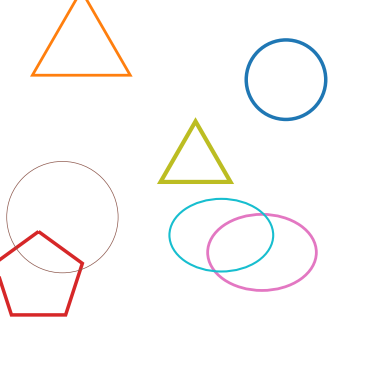[{"shape": "circle", "thickness": 2.5, "radius": 0.52, "center": [0.743, 0.793]}, {"shape": "triangle", "thickness": 2, "radius": 0.73, "center": [0.211, 0.878]}, {"shape": "pentagon", "thickness": 2.5, "radius": 0.6, "center": [0.1, 0.279]}, {"shape": "circle", "thickness": 0.5, "radius": 0.72, "center": [0.162, 0.436]}, {"shape": "oval", "thickness": 2, "radius": 0.71, "center": [0.681, 0.344]}, {"shape": "triangle", "thickness": 3, "radius": 0.52, "center": [0.508, 0.58]}, {"shape": "oval", "thickness": 1.5, "radius": 0.67, "center": [0.575, 0.389]}]